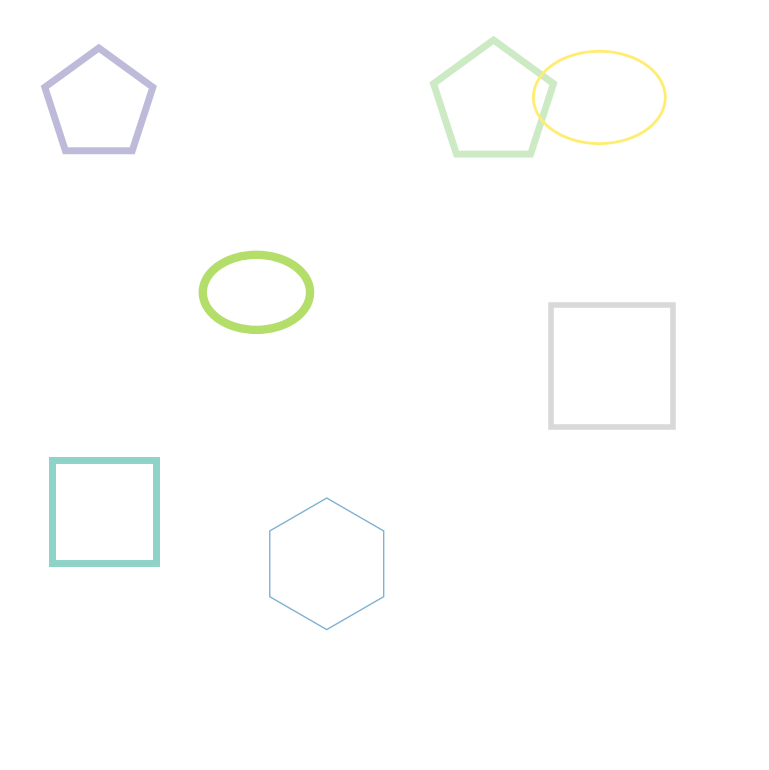[{"shape": "square", "thickness": 2.5, "radius": 0.34, "center": [0.135, 0.336]}, {"shape": "pentagon", "thickness": 2.5, "radius": 0.37, "center": [0.128, 0.864]}, {"shape": "hexagon", "thickness": 0.5, "radius": 0.43, "center": [0.424, 0.268]}, {"shape": "oval", "thickness": 3, "radius": 0.35, "center": [0.333, 0.62]}, {"shape": "square", "thickness": 2, "radius": 0.4, "center": [0.795, 0.525]}, {"shape": "pentagon", "thickness": 2.5, "radius": 0.41, "center": [0.641, 0.866]}, {"shape": "oval", "thickness": 1, "radius": 0.43, "center": [0.778, 0.873]}]